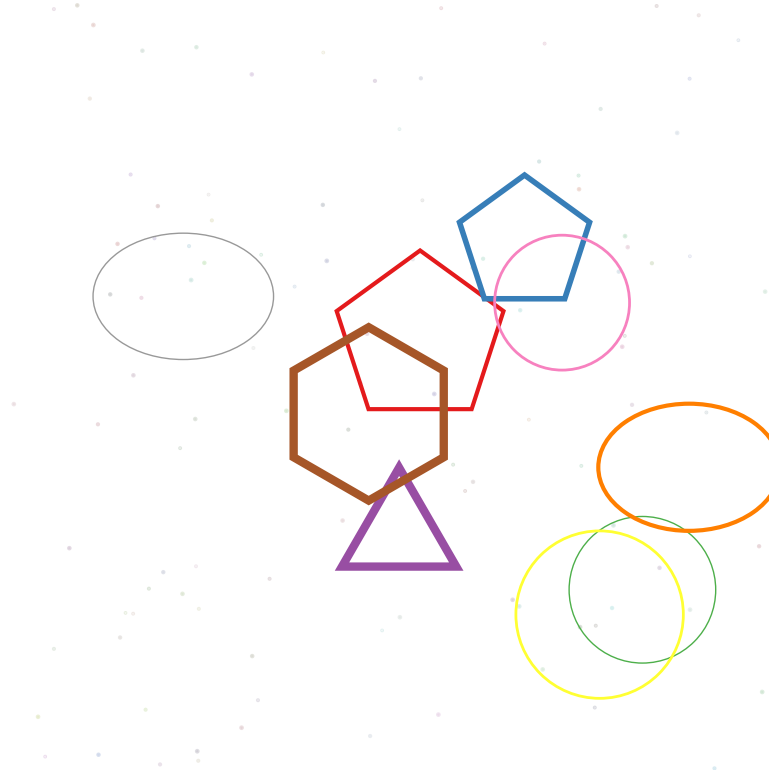[{"shape": "pentagon", "thickness": 1.5, "radius": 0.57, "center": [0.546, 0.561]}, {"shape": "pentagon", "thickness": 2, "radius": 0.44, "center": [0.681, 0.684]}, {"shape": "circle", "thickness": 0.5, "radius": 0.48, "center": [0.834, 0.234]}, {"shape": "triangle", "thickness": 3, "radius": 0.43, "center": [0.518, 0.307]}, {"shape": "oval", "thickness": 1.5, "radius": 0.59, "center": [0.895, 0.393]}, {"shape": "circle", "thickness": 1, "radius": 0.54, "center": [0.779, 0.202]}, {"shape": "hexagon", "thickness": 3, "radius": 0.56, "center": [0.479, 0.462]}, {"shape": "circle", "thickness": 1, "radius": 0.44, "center": [0.73, 0.607]}, {"shape": "oval", "thickness": 0.5, "radius": 0.59, "center": [0.238, 0.615]}]